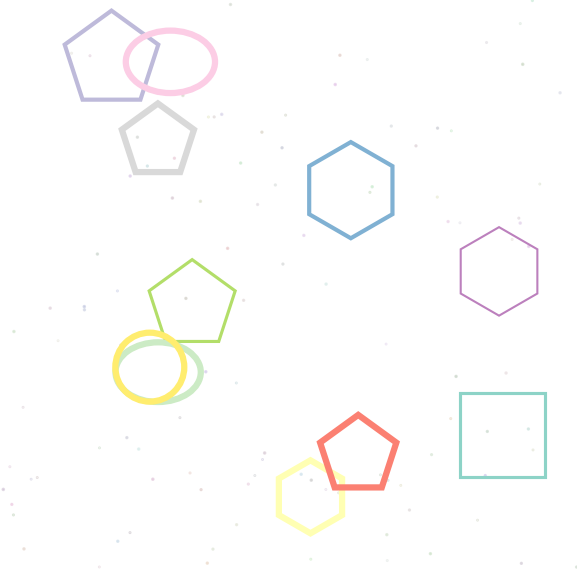[{"shape": "square", "thickness": 1.5, "radius": 0.36, "center": [0.87, 0.246]}, {"shape": "hexagon", "thickness": 3, "radius": 0.32, "center": [0.538, 0.139]}, {"shape": "pentagon", "thickness": 2, "radius": 0.43, "center": [0.193, 0.896]}, {"shape": "pentagon", "thickness": 3, "radius": 0.35, "center": [0.62, 0.211]}, {"shape": "hexagon", "thickness": 2, "radius": 0.42, "center": [0.607, 0.67]}, {"shape": "pentagon", "thickness": 1.5, "radius": 0.39, "center": [0.333, 0.471]}, {"shape": "oval", "thickness": 3, "radius": 0.39, "center": [0.295, 0.892]}, {"shape": "pentagon", "thickness": 3, "radius": 0.33, "center": [0.273, 0.754]}, {"shape": "hexagon", "thickness": 1, "radius": 0.38, "center": [0.864, 0.529]}, {"shape": "oval", "thickness": 3, "radius": 0.37, "center": [0.274, 0.355]}, {"shape": "circle", "thickness": 3, "radius": 0.3, "center": [0.259, 0.363]}]